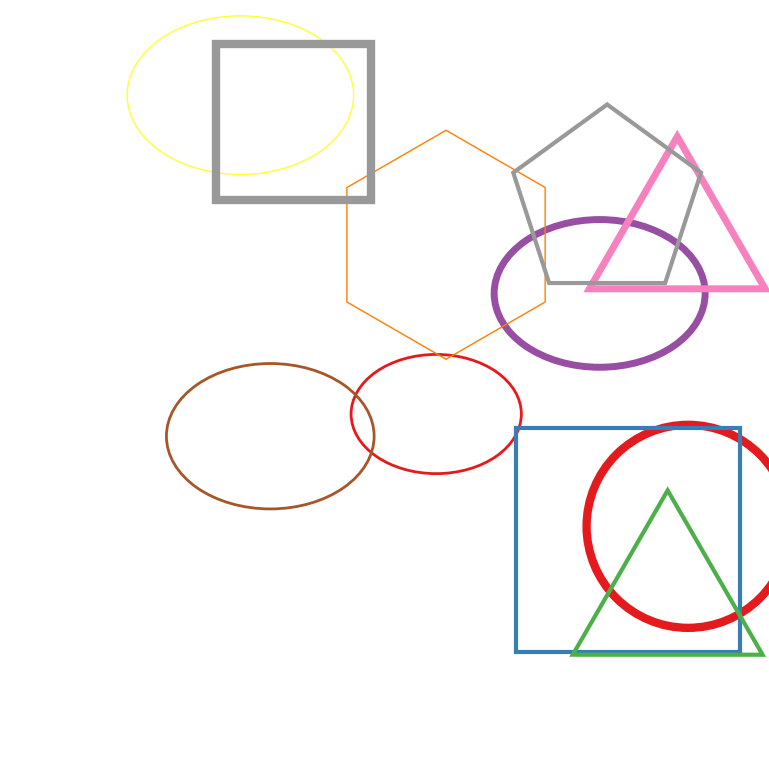[{"shape": "circle", "thickness": 3, "radius": 0.66, "center": [0.894, 0.316]}, {"shape": "oval", "thickness": 1, "radius": 0.55, "center": [0.567, 0.462]}, {"shape": "square", "thickness": 1.5, "radius": 0.73, "center": [0.815, 0.299]}, {"shape": "triangle", "thickness": 1.5, "radius": 0.71, "center": [0.867, 0.221]}, {"shape": "oval", "thickness": 2.5, "radius": 0.69, "center": [0.779, 0.619]}, {"shape": "hexagon", "thickness": 0.5, "radius": 0.74, "center": [0.579, 0.682]}, {"shape": "oval", "thickness": 0.5, "radius": 0.74, "center": [0.312, 0.876]}, {"shape": "oval", "thickness": 1, "radius": 0.67, "center": [0.351, 0.433]}, {"shape": "triangle", "thickness": 2.5, "radius": 0.66, "center": [0.88, 0.691]}, {"shape": "pentagon", "thickness": 1.5, "radius": 0.64, "center": [0.789, 0.736]}, {"shape": "square", "thickness": 3, "radius": 0.5, "center": [0.382, 0.842]}]